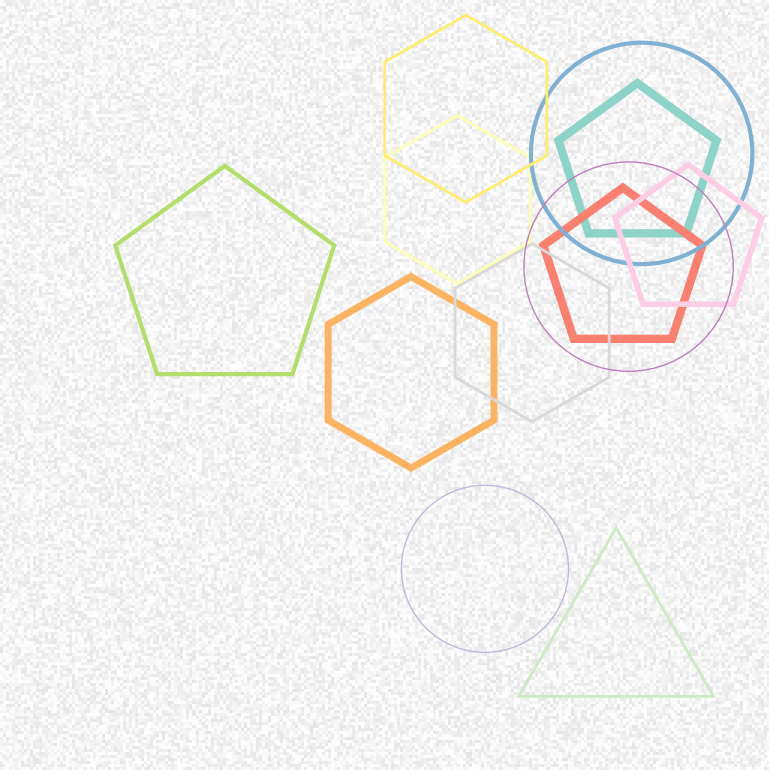[{"shape": "pentagon", "thickness": 3, "radius": 0.54, "center": [0.828, 0.784]}, {"shape": "hexagon", "thickness": 1, "radius": 0.55, "center": [0.594, 0.741]}, {"shape": "circle", "thickness": 0.5, "radius": 0.54, "center": [0.63, 0.261]}, {"shape": "pentagon", "thickness": 3, "radius": 0.54, "center": [0.809, 0.648]}, {"shape": "circle", "thickness": 1.5, "radius": 0.72, "center": [0.833, 0.801]}, {"shape": "hexagon", "thickness": 2.5, "radius": 0.62, "center": [0.534, 0.517]}, {"shape": "pentagon", "thickness": 1.5, "radius": 0.75, "center": [0.292, 0.635]}, {"shape": "pentagon", "thickness": 2, "radius": 0.5, "center": [0.894, 0.686]}, {"shape": "hexagon", "thickness": 1, "radius": 0.58, "center": [0.691, 0.568]}, {"shape": "circle", "thickness": 0.5, "radius": 0.68, "center": [0.816, 0.654]}, {"shape": "triangle", "thickness": 1, "radius": 0.73, "center": [0.8, 0.169]}, {"shape": "hexagon", "thickness": 1, "radius": 0.61, "center": [0.605, 0.859]}]